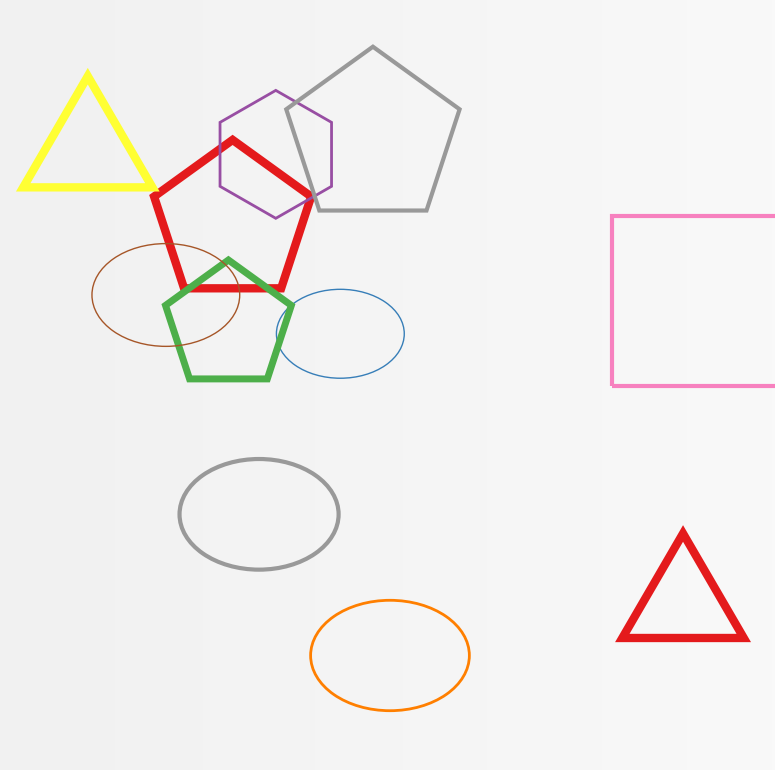[{"shape": "triangle", "thickness": 3, "radius": 0.45, "center": [0.881, 0.217]}, {"shape": "pentagon", "thickness": 3, "radius": 0.53, "center": [0.3, 0.712]}, {"shape": "oval", "thickness": 0.5, "radius": 0.41, "center": [0.439, 0.567]}, {"shape": "pentagon", "thickness": 2.5, "radius": 0.43, "center": [0.295, 0.577]}, {"shape": "hexagon", "thickness": 1, "radius": 0.42, "center": [0.356, 0.8]}, {"shape": "oval", "thickness": 1, "radius": 0.51, "center": [0.503, 0.149]}, {"shape": "triangle", "thickness": 3, "radius": 0.48, "center": [0.113, 0.805]}, {"shape": "oval", "thickness": 0.5, "radius": 0.48, "center": [0.214, 0.617]}, {"shape": "square", "thickness": 1.5, "radius": 0.55, "center": [0.899, 0.609]}, {"shape": "oval", "thickness": 1.5, "radius": 0.51, "center": [0.334, 0.332]}, {"shape": "pentagon", "thickness": 1.5, "radius": 0.59, "center": [0.481, 0.822]}]